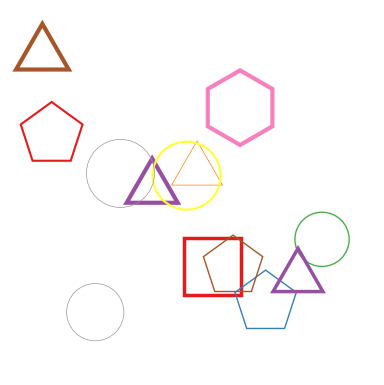[{"shape": "pentagon", "thickness": 1.5, "radius": 0.42, "center": [0.134, 0.651]}, {"shape": "square", "thickness": 2.5, "radius": 0.37, "center": [0.552, 0.308]}, {"shape": "pentagon", "thickness": 1, "radius": 0.42, "center": [0.69, 0.215]}, {"shape": "circle", "thickness": 1, "radius": 0.35, "center": [0.836, 0.378]}, {"shape": "triangle", "thickness": 3, "radius": 0.38, "center": [0.395, 0.512]}, {"shape": "triangle", "thickness": 2.5, "radius": 0.37, "center": [0.774, 0.28]}, {"shape": "triangle", "thickness": 0.5, "radius": 0.38, "center": [0.512, 0.557]}, {"shape": "circle", "thickness": 1.5, "radius": 0.44, "center": [0.485, 0.544]}, {"shape": "pentagon", "thickness": 1, "radius": 0.4, "center": [0.605, 0.308]}, {"shape": "triangle", "thickness": 3, "radius": 0.39, "center": [0.11, 0.859]}, {"shape": "hexagon", "thickness": 3, "radius": 0.48, "center": [0.624, 0.72]}, {"shape": "circle", "thickness": 0.5, "radius": 0.37, "center": [0.247, 0.189]}, {"shape": "circle", "thickness": 0.5, "radius": 0.44, "center": [0.313, 0.55]}]